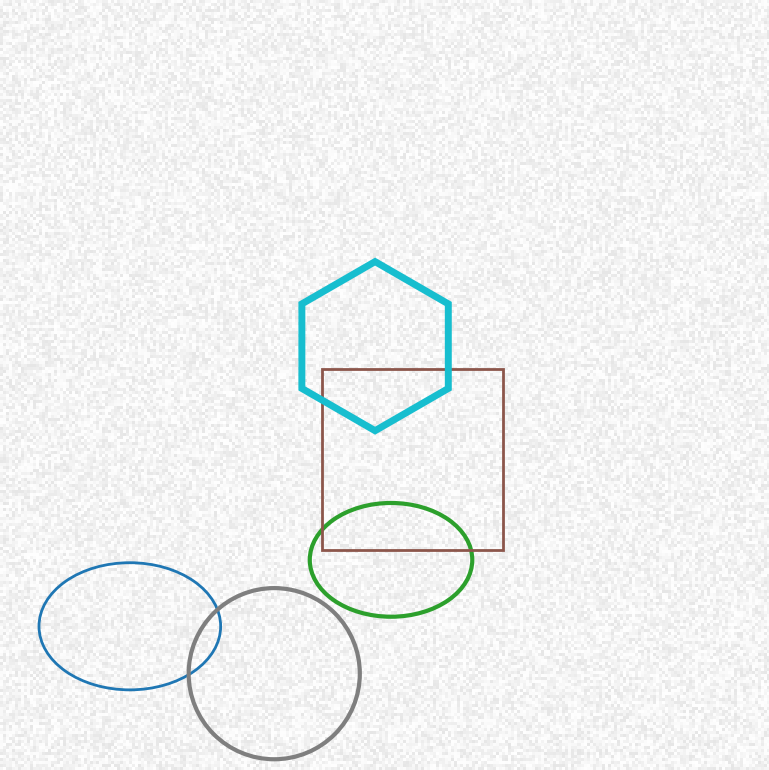[{"shape": "oval", "thickness": 1, "radius": 0.59, "center": [0.169, 0.187]}, {"shape": "oval", "thickness": 1.5, "radius": 0.53, "center": [0.508, 0.273]}, {"shape": "square", "thickness": 1, "radius": 0.59, "center": [0.536, 0.403]}, {"shape": "circle", "thickness": 1.5, "radius": 0.56, "center": [0.356, 0.125]}, {"shape": "hexagon", "thickness": 2.5, "radius": 0.55, "center": [0.487, 0.55]}]